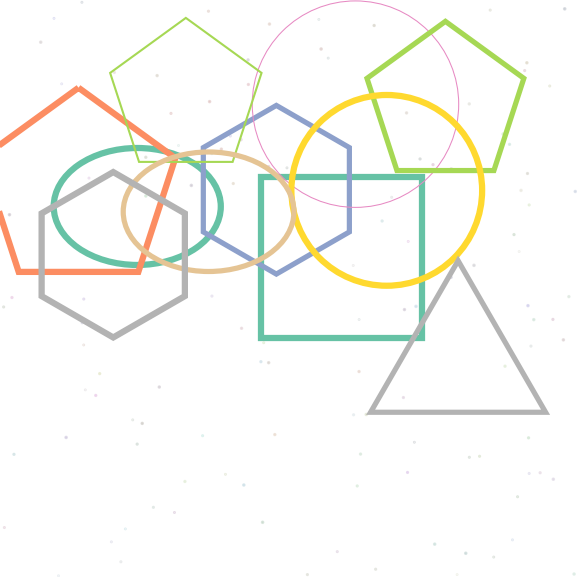[{"shape": "oval", "thickness": 3, "radius": 0.72, "center": [0.238, 0.642]}, {"shape": "square", "thickness": 3, "radius": 0.7, "center": [0.592, 0.553]}, {"shape": "pentagon", "thickness": 3, "radius": 0.88, "center": [0.136, 0.671]}, {"shape": "hexagon", "thickness": 2.5, "radius": 0.73, "center": [0.479, 0.671]}, {"shape": "circle", "thickness": 0.5, "radius": 0.89, "center": [0.616, 0.819]}, {"shape": "pentagon", "thickness": 2.5, "radius": 0.71, "center": [0.771, 0.819]}, {"shape": "pentagon", "thickness": 1, "radius": 0.69, "center": [0.322, 0.83]}, {"shape": "circle", "thickness": 3, "radius": 0.83, "center": [0.67, 0.67]}, {"shape": "oval", "thickness": 2.5, "radius": 0.74, "center": [0.361, 0.632]}, {"shape": "triangle", "thickness": 2.5, "radius": 0.87, "center": [0.793, 0.373]}, {"shape": "hexagon", "thickness": 3, "radius": 0.72, "center": [0.196, 0.558]}]